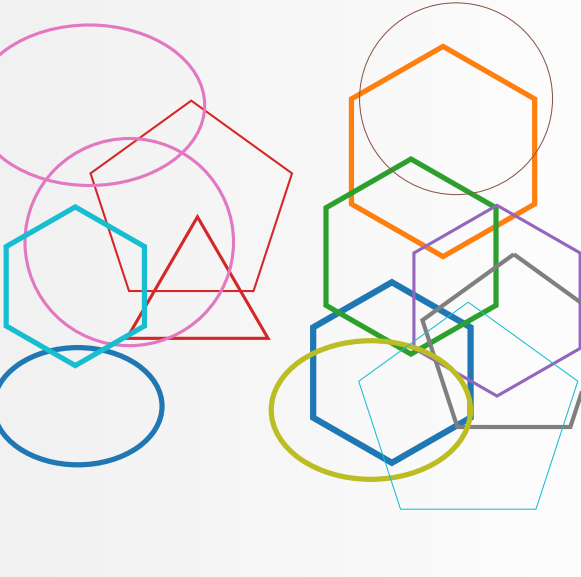[{"shape": "oval", "thickness": 2.5, "radius": 0.72, "center": [0.134, 0.296]}, {"shape": "hexagon", "thickness": 3, "radius": 0.78, "center": [0.674, 0.354]}, {"shape": "hexagon", "thickness": 2.5, "radius": 0.91, "center": [0.762, 0.737]}, {"shape": "hexagon", "thickness": 2.5, "radius": 0.84, "center": [0.707, 0.555]}, {"shape": "pentagon", "thickness": 1, "radius": 0.91, "center": [0.329, 0.643]}, {"shape": "triangle", "thickness": 1.5, "radius": 0.7, "center": [0.34, 0.483]}, {"shape": "hexagon", "thickness": 1.5, "radius": 0.83, "center": [0.855, 0.478]}, {"shape": "circle", "thickness": 0.5, "radius": 0.83, "center": [0.785, 0.828]}, {"shape": "circle", "thickness": 1.5, "radius": 0.9, "center": [0.222, 0.58]}, {"shape": "oval", "thickness": 1.5, "radius": 0.99, "center": [0.154, 0.817]}, {"shape": "pentagon", "thickness": 2, "radius": 0.83, "center": [0.884, 0.394]}, {"shape": "oval", "thickness": 2.5, "radius": 0.86, "center": [0.638, 0.289]}, {"shape": "pentagon", "thickness": 0.5, "radius": 0.99, "center": [0.806, 0.278]}, {"shape": "hexagon", "thickness": 2.5, "radius": 0.69, "center": [0.13, 0.503]}]